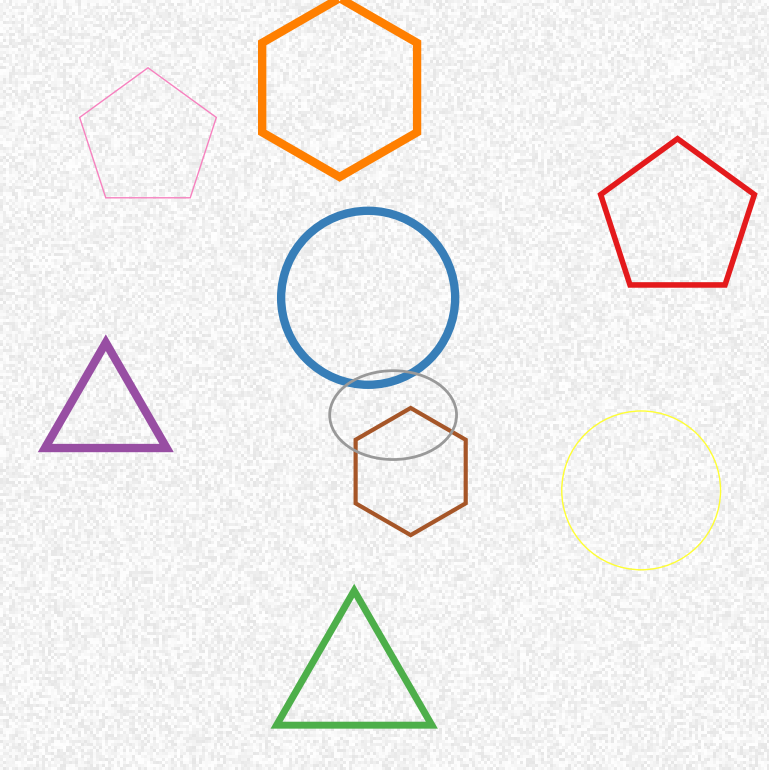[{"shape": "pentagon", "thickness": 2, "radius": 0.52, "center": [0.88, 0.715]}, {"shape": "circle", "thickness": 3, "radius": 0.56, "center": [0.478, 0.613]}, {"shape": "triangle", "thickness": 2.5, "radius": 0.58, "center": [0.46, 0.116]}, {"shape": "triangle", "thickness": 3, "radius": 0.46, "center": [0.137, 0.464]}, {"shape": "hexagon", "thickness": 3, "radius": 0.58, "center": [0.441, 0.886]}, {"shape": "circle", "thickness": 0.5, "radius": 0.52, "center": [0.833, 0.363]}, {"shape": "hexagon", "thickness": 1.5, "radius": 0.41, "center": [0.533, 0.388]}, {"shape": "pentagon", "thickness": 0.5, "radius": 0.47, "center": [0.192, 0.819]}, {"shape": "oval", "thickness": 1, "radius": 0.41, "center": [0.511, 0.461]}]